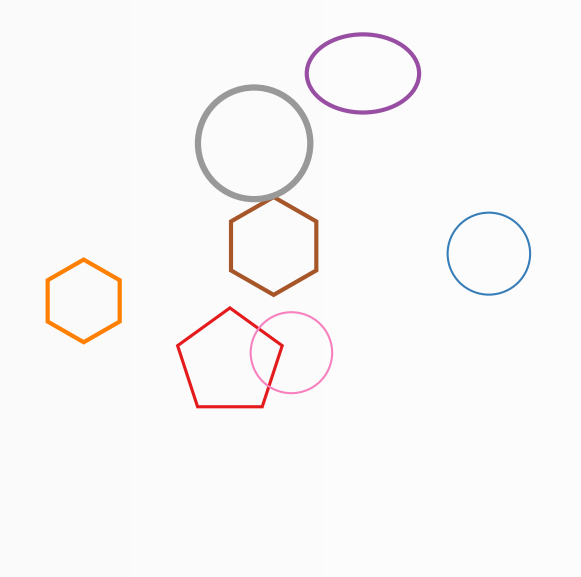[{"shape": "pentagon", "thickness": 1.5, "radius": 0.47, "center": [0.396, 0.371]}, {"shape": "circle", "thickness": 1, "radius": 0.35, "center": [0.841, 0.56]}, {"shape": "oval", "thickness": 2, "radius": 0.48, "center": [0.624, 0.872]}, {"shape": "hexagon", "thickness": 2, "radius": 0.36, "center": [0.144, 0.478]}, {"shape": "hexagon", "thickness": 2, "radius": 0.42, "center": [0.471, 0.573]}, {"shape": "circle", "thickness": 1, "radius": 0.35, "center": [0.501, 0.388]}, {"shape": "circle", "thickness": 3, "radius": 0.48, "center": [0.437, 0.751]}]